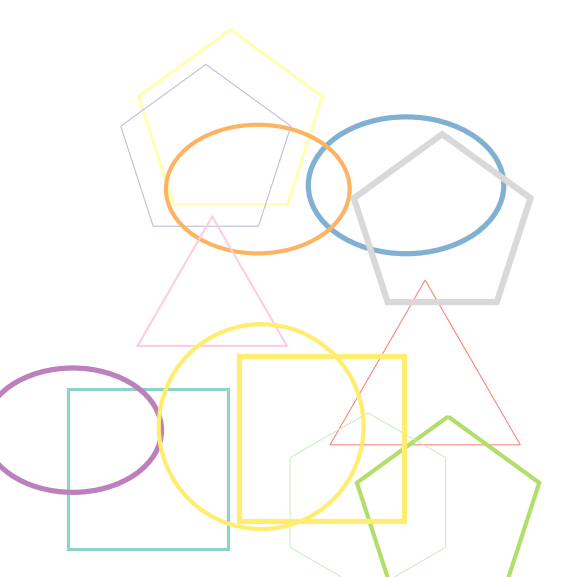[{"shape": "square", "thickness": 1.5, "radius": 0.7, "center": [0.256, 0.187]}, {"shape": "pentagon", "thickness": 1.5, "radius": 0.84, "center": [0.399, 0.78]}, {"shape": "pentagon", "thickness": 0.5, "radius": 0.77, "center": [0.356, 0.733]}, {"shape": "triangle", "thickness": 0.5, "radius": 0.95, "center": [0.736, 0.324]}, {"shape": "oval", "thickness": 2.5, "radius": 0.85, "center": [0.703, 0.678]}, {"shape": "oval", "thickness": 2, "radius": 0.8, "center": [0.446, 0.672]}, {"shape": "pentagon", "thickness": 2, "radius": 0.83, "center": [0.776, 0.112]}, {"shape": "triangle", "thickness": 1, "radius": 0.75, "center": [0.367, 0.475]}, {"shape": "pentagon", "thickness": 3, "radius": 0.8, "center": [0.766, 0.606]}, {"shape": "oval", "thickness": 2.5, "radius": 0.77, "center": [0.126, 0.254]}, {"shape": "hexagon", "thickness": 0.5, "radius": 0.78, "center": [0.637, 0.129]}, {"shape": "circle", "thickness": 2, "radius": 0.89, "center": [0.452, 0.26]}, {"shape": "square", "thickness": 2.5, "radius": 0.71, "center": [0.556, 0.239]}]